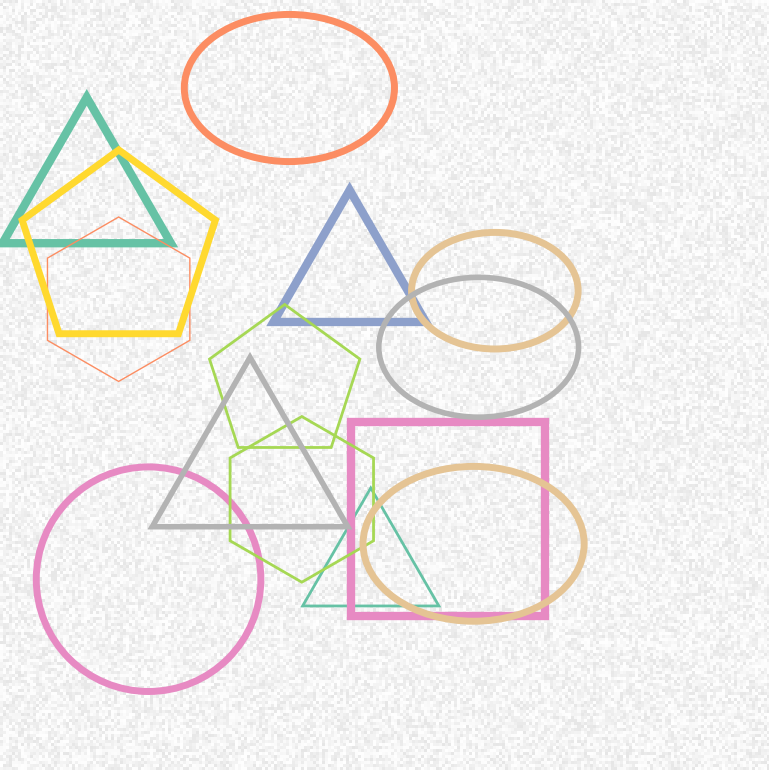[{"shape": "triangle", "thickness": 3, "radius": 0.63, "center": [0.113, 0.747]}, {"shape": "triangle", "thickness": 1, "radius": 0.51, "center": [0.482, 0.264]}, {"shape": "oval", "thickness": 2.5, "radius": 0.68, "center": [0.376, 0.886]}, {"shape": "hexagon", "thickness": 0.5, "radius": 0.53, "center": [0.154, 0.611]}, {"shape": "triangle", "thickness": 3, "radius": 0.57, "center": [0.454, 0.639]}, {"shape": "circle", "thickness": 2.5, "radius": 0.73, "center": [0.193, 0.248]}, {"shape": "square", "thickness": 3, "radius": 0.63, "center": [0.582, 0.326]}, {"shape": "pentagon", "thickness": 1, "radius": 0.51, "center": [0.37, 0.502]}, {"shape": "hexagon", "thickness": 1, "radius": 0.54, "center": [0.392, 0.351]}, {"shape": "pentagon", "thickness": 2.5, "radius": 0.66, "center": [0.154, 0.673]}, {"shape": "oval", "thickness": 2.5, "radius": 0.54, "center": [0.643, 0.622]}, {"shape": "oval", "thickness": 2.5, "radius": 0.72, "center": [0.615, 0.294]}, {"shape": "oval", "thickness": 2, "radius": 0.65, "center": [0.622, 0.549]}, {"shape": "triangle", "thickness": 2, "radius": 0.73, "center": [0.325, 0.389]}]